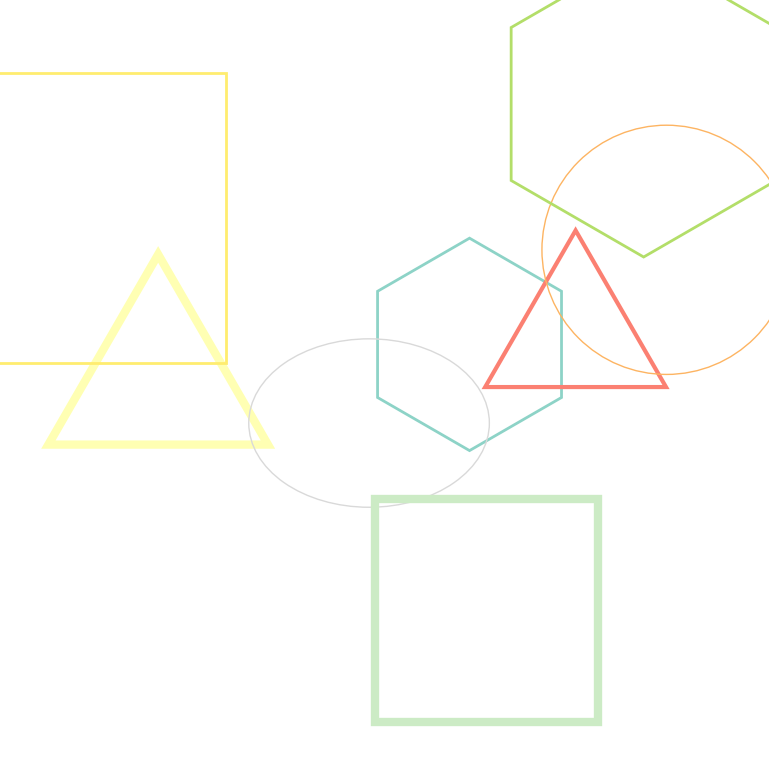[{"shape": "hexagon", "thickness": 1, "radius": 0.69, "center": [0.61, 0.553]}, {"shape": "triangle", "thickness": 3, "radius": 0.82, "center": [0.205, 0.505]}, {"shape": "triangle", "thickness": 1.5, "radius": 0.68, "center": [0.748, 0.565]}, {"shape": "circle", "thickness": 0.5, "radius": 0.81, "center": [0.866, 0.676]}, {"shape": "hexagon", "thickness": 1, "radius": 0.99, "center": [0.836, 0.865]}, {"shape": "oval", "thickness": 0.5, "radius": 0.78, "center": [0.479, 0.451]}, {"shape": "square", "thickness": 3, "radius": 0.73, "center": [0.632, 0.207]}, {"shape": "square", "thickness": 1, "radius": 0.94, "center": [0.105, 0.717]}]